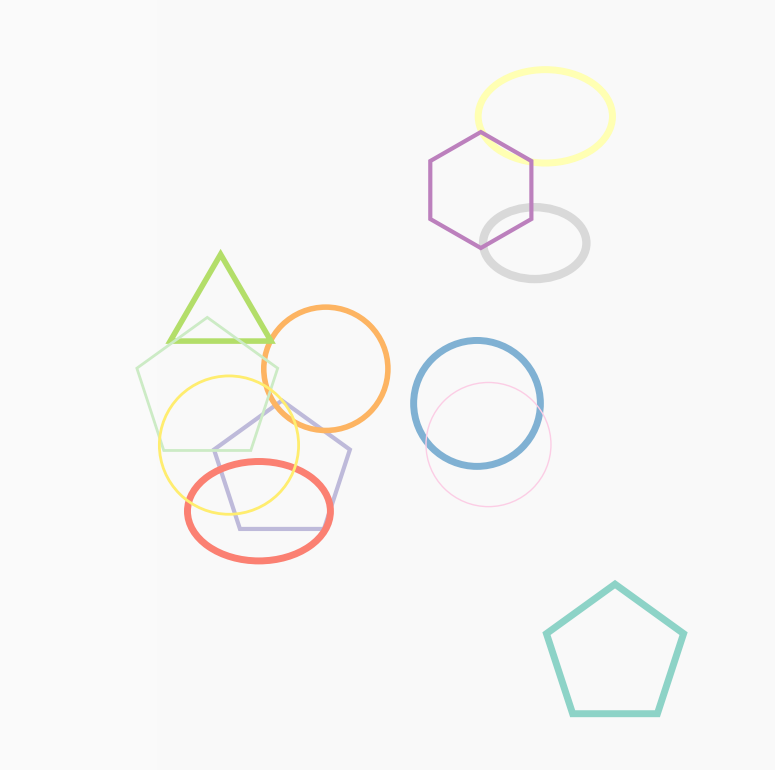[{"shape": "pentagon", "thickness": 2.5, "radius": 0.47, "center": [0.794, 0.148]}, {"shape": "oval", "thickness": 2.5, "radius": 0.43, "center": [0.704, 0.849]}, {"shape": "pentagon", "thickness": 1.5, "radius": 0.46, "center": [0.364, 0.388]}, {"shape": "oval", "thickness": 2.5, "radius": 0.46, "center": [0.334, 0.336]}, {"shape": "circle", "thickness": 2.5, "radius": 0.41, "center": [0.616, 0.476]}, {"shape": "circle", "thickness": 2, "radius": 0.4, "center": [0.42, 0.521]}, {"shape": "triangle", "thickness": 2, "radius": 0.38, "center": [0.285, 0.595]}, {"shape": "circle", "thickness": 0.5, "radius": 0.4, "center": [0.63, 0.423]}, {"shape": "oval", "thickness": 3, "radius": 0.33, "center": [0.69, 0.684]}, {"shape": "hexagon", "thickness": 1.5, "radius": 0.38, "center": [0.62, 0.753]}, {"shape": "pentagon", "thickness": 1, "radius": 0.48, "center": [0.267, 0.492]}, {"shape": "circle", "thickness": 1, "radius": 0.45, "center": [0.295, 0.422]}]